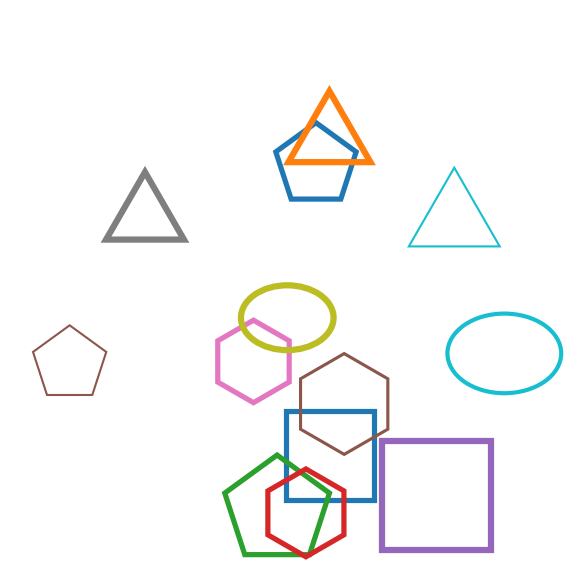[{"shape": "pentagon", "thickness": 2.5, "radius": 0.37, "center": [0.547, 0.714]}, {"shape": "square", "thickness": 2.5, "radius": 0.38, "center": [0.571, 0.211]}, {"shape": "triangle", "thickness": 3, "radius": 0.41, "center": [0.57, 0.759]}, {"shape": "pentagon", "thickness": 2.5, "radius": 0.48, "center": [0.48, 0.116]}, {"shape": "hexagon", "thickness": 2.5, "radius": 0.38, "center": [0.53, 0.111]}, {"shape": "square", "thickness": 3, "radius": 0.47, "center": [0.755, 0.141]}, {"shape": "hexagon", "thickness": 1.5, "radius": 0.44, "center": [0.596, 0.3]}, {"shape": "pentagon", "thickness": 1, "radius": 0.33, "center": [0.121, 0.369]}, {"shape": "hexagon", "thickness": 2.5, "radius": 0.36, "center": [0.439, 0.373]}, {"shape": "triangle", "thickness": 3, "radius": 0.39, "center": [0.251, 0.623]}, {"shape": "oval", "thickness": 3, "radius": 0.4, "center": [0.497, 0.449]}, {"shape": "triangle", "thickness": 1, "radius": 0.45, "center": [0.787, 0.618]}, {"shape": "oval", "thickness": 2, "radius": 0.49, "center": [0.873, 0.387]}]